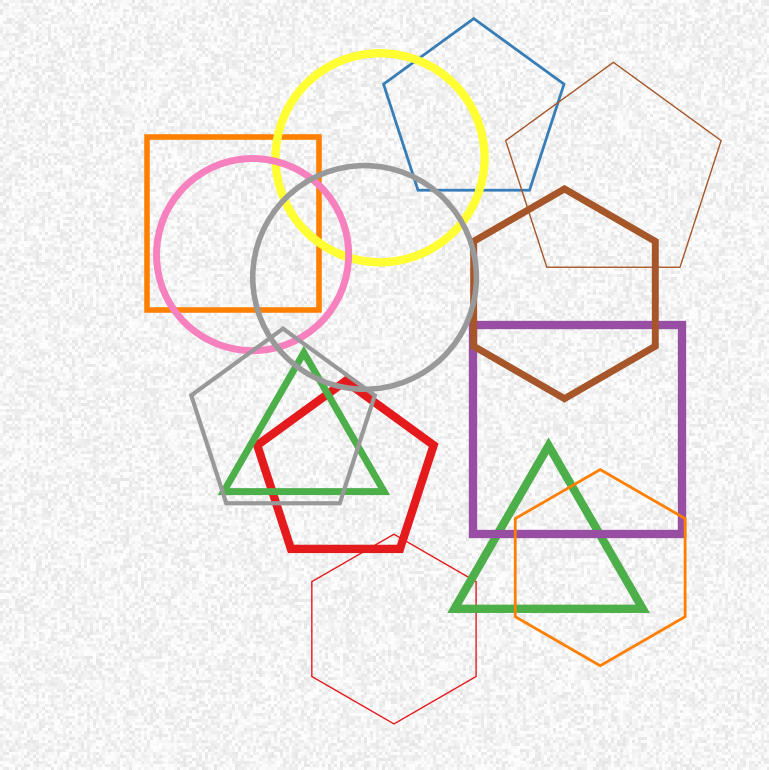[{"shape": "pentagon", "thickness": 3, "radius": 0.6, "center": [0.449, 0.385]}, {"shape": "hexagon", "thickness": 0.5, "radius": 0.62, "center": [0.512, 0.183]}, {"shape": "pentagon", "thickness": 1, "radius": 0.62, "center": [0.615, 0.853]}, {"shape": "triangle", "thickness": 2.5, "radius": 0.6, "center": [0.395, 0.422]}, {"shape": "triangle", "thickness": 3, "radius": 0.71, "center": [0.712, 0.28]}, {"shape": "square", "thickness": 3, "radius": 0.68, "center": [0.75, 0.442]}, {"shape": "hexagon", "thickness": 1, "radius": 0.64, "center": [0.779, 0.263]}, {"shape": "square", "thickness": 2, "radius": 0.56, "center": [0.302, 0.71]}, {"shape": "circle", "thickness": 3, "radius": 0.68, "center": [0.494, 0.795]}, {"shape": "hexagon", "thickness": 2.5, "radius": 0.68, "center": [0.733, 0.618]}, {"shape": "pentagon", "thickness": 0.5, "radius": 0.74, "center": [0.797, 0.772]}, {"shape": "circle", "thickness": 2.5, "radius": 0.62, "center": [0.328, 0.669]}, {"shape": "circle", "thickness": 2, "radius": 0.73, "center": [0.473, 0.64]}, {"shape": "pentagon", "thickness": 1.5, "radius": 0.63, "center": [0.368, 0.448]}]